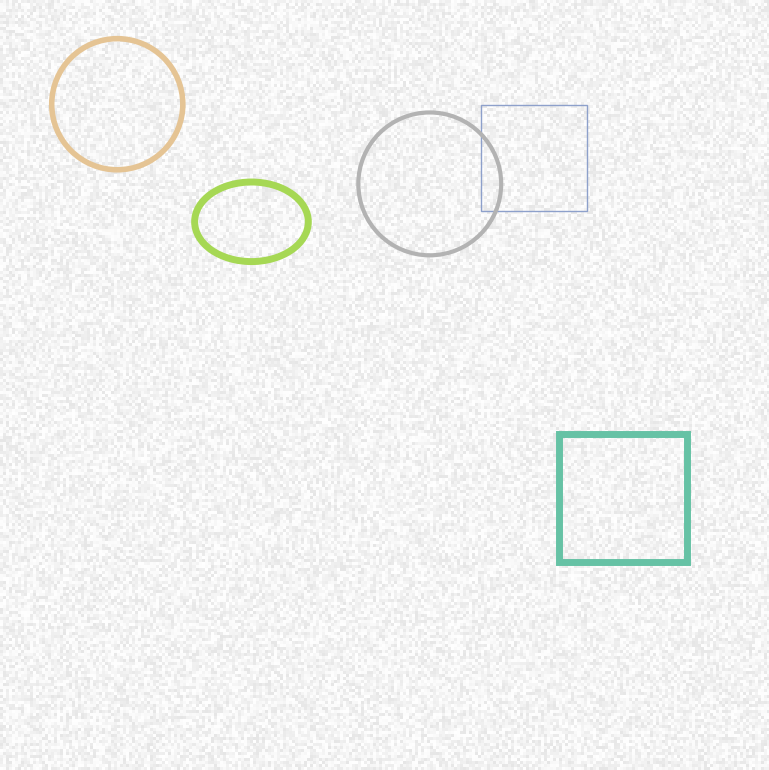[{"shape": "square", "thickness": 2.5, "radius": 0.42, "center": [0.808, 0.353]}, {"shape": "square", "thickness": 0.5, "radius": 0.34, "center": [0.694, 0.794]}, {"shape": "oval", "thickness": 2.5, "radius": 0.37, "center": [0.327, 0.712]}, {"shape": "circle", "thickness": 2, "radius": 0.43, "center": [0.152, 0.865]}, {"shape": "circle", "thickness": 1.5, "radius": 0.46, "center": [0.558, 0.761]}]